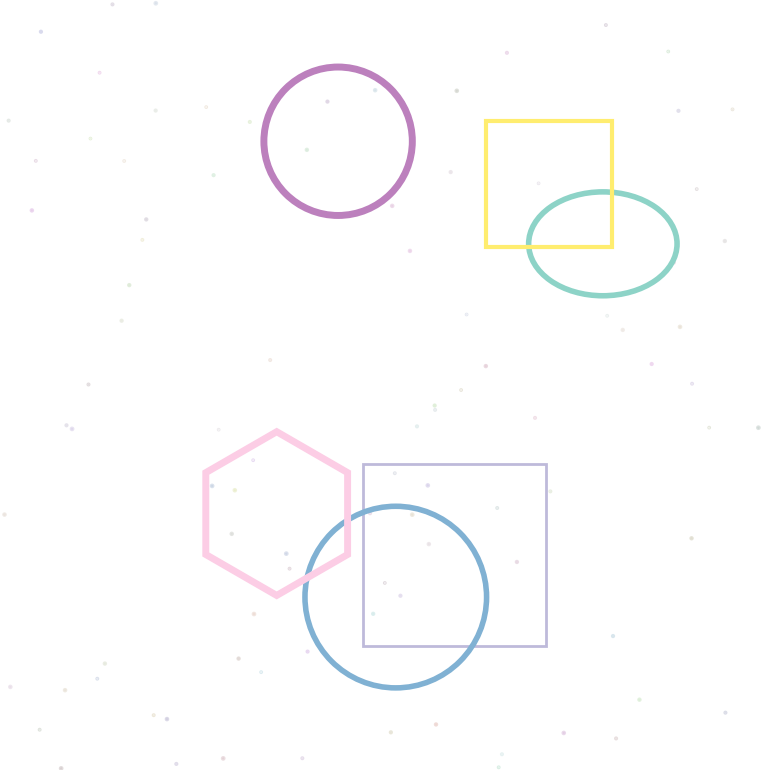[{"shape": "oval", "thickness": 2, "radius": 0.48, "center": [0.783, 0.683]}, {"shape": "square", "thickness": 1, "radius": 0.59, "center": [0.59, 0.279]}, {"shape": "circle", "thickness": 2, "radius": 0.59, "center": [0.514, 0.225]}, {"shape": "hexagon", "thickness": 2.5, "radius": 0.53, "center": [0.359, 0.333]}, {"shape": "circle", "thickness": 2.5, "radius": 0.48, "center": [0.439, 0.817]}, {"shape": "square", "thickness": 1.5, "radius": 0.41, "center": [0.713, 0.761]}]